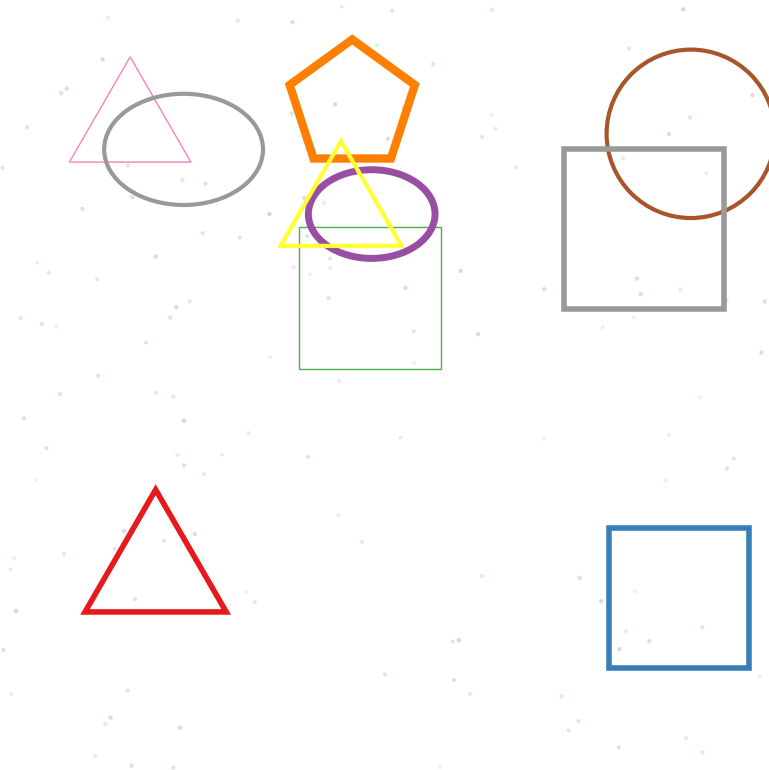[{"shape": "triangle", "thickness": 2, "radius": 0.53, "center": [0.202, 0.258]}, {"shape": "square", "thickness": 2, "radius": 0.45, "center": [0.881, 0.224]}, {"shape": "square", "thickness": 0.5, "radius": 0.46, "center": [0.481, 0.613]}, {"shape": "oval", "thickness": 2.5, "radius": 0.41, "center": [0.483, 0.722]}, {"shape": "pentagon", "thickness": 3, "radius": 0.43, "center": [0.457, 0.863]}, {"shape": "triangle", "thickness": 1.5, "radius": 0.45, "center": [0.443, 0.726]}, {"shape": "circle", "thickness": 1.5, "radius": 0.55, "center": [0.897, 0.826]}, {"shape": "triangle", "thickness": 0.5, "radius": 0.46, "center": [0.169, 0.835]}, {"shape": "oval", "thickness": 1.5, "radius": 0.52, "center": [0.238, 0.806]}, {"shape": "square", "thickness": 2, "radius": 0.52, "center": [0.836, 0.702]}]